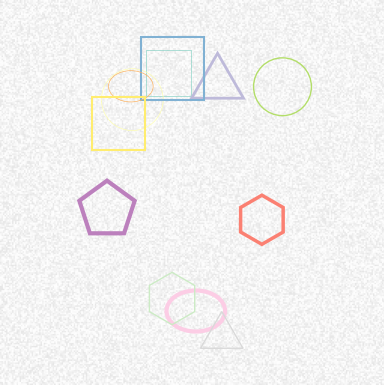[{"shape": "square", "thickness": 0.5, "radius": 0.29, "center": [0.438, 0.81]}, {"shape": "circle", "thickness": 0.5, "radius": 0.4, "center": [0.344, 0.741]}, {"shape": "triangle", "thickness": 2, "radius": 0.39, "center": [0.565, 0.784]}, {"shape": "hexagon", "thickness": 2.5, "radius": 0.32, "center": [0.68, 0.429]}, {"shape": "square", "thickness": 1.5, "radius": 0.41, "center": [0.449, 0.822]}, {"shape": "oval", "thickness": 0.5, "radius": 0.29, "center": [0.34, 0.776]}, {"shape": "circle", "thickness": 1, "radius": 0.38, "center": [0.734, 0.775]}, {"shape": "oval", "thickness": 3, "radius": 0.38, "center": [0.509, 0.192]}, {"shape": "triangle", "thickness": 1, "radius": 0.32, "center": [0.576, 0.127]}, {"shape": "pentagon", "thickness": 3, "radius": 0.38, "center": [0.278, 0.455]}, {"shape": "hexagon", "thickness": 1, "radius": 0.34, "center": [0.447, 0.225]}, {"shape": "square", "thickness": 1.5, "radius": 0.34, "center": [0.308, 0.679]}]